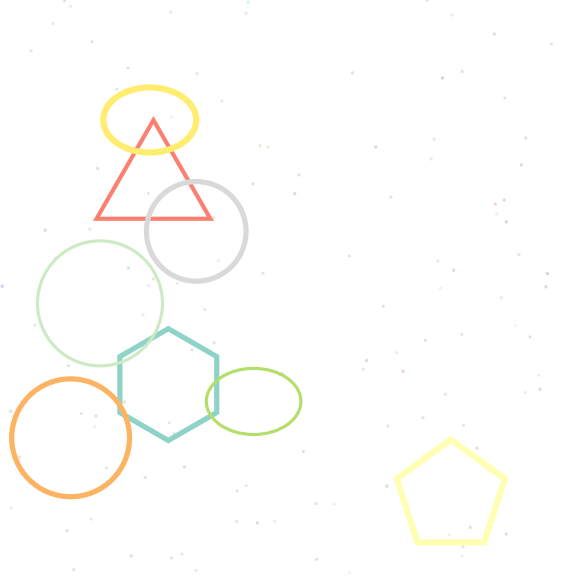[{"shape": "hexagon", "thickness": 2.5, "radius": 0.48, "center": [0.291, 0.333]}, {"shape": "pentagon", "thickness": 3, "radius": 0.49, "center": [0.781, 0.14]}, {"shape": "triangle", "thickness": 2, "radius": 0.57, "center": [0.266, 0.677]}, {"shape": "circle", "thickness": 2.5, "radius": 0.51, "center": [0.122, 0.241]}, {"shape": "oval", "thickness": 1.5, "radius": 0.41, "center": [0.439, 0.304]}, {"shape": "circle", "thickness": 2.5, "radius": 0.43, "center": [0.34, 0.598]}, {"shape": "circle", "thickness": 1.5, "radius": 0.54, "center": [0.173, 0.474]}, {"shape": "oval", "thickness": 3, "radius": 0.4, "center": [0.259, 0.791]}]